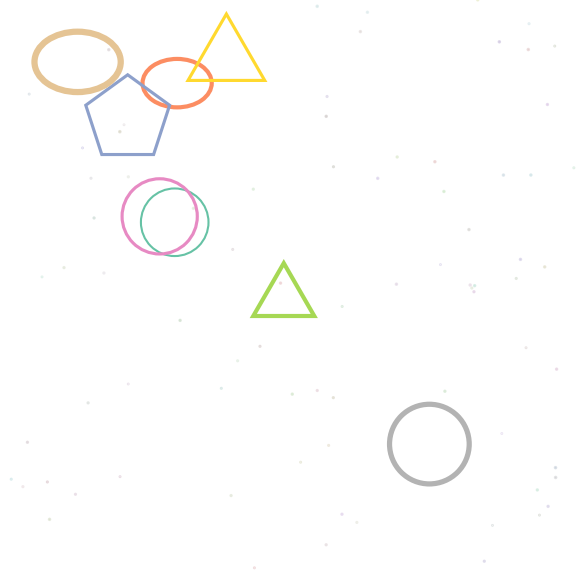[{"shape": "circle", "thickness": 1, "radius": 0.29, "center": [0.303, 0.614]}, {"shape": "oval", "thickness": 2, "radius": 0.3, "center": [0.307, 0.855]}, {"shape": "pentagon", "thickness": 1.5, "radius": 0.38, "center": [0.221, 0.793]}, {"shape": "circle", "thickness": 1.5, "radius": 0.33, "center": [0.277, 0.624]}, {"shape": "triangle", "thickness": 2, "radius": 0.3, "center": [0.491, 0.482]}, {"shape": "triangle", "thickness": 1.5, "radius": 0.38, "center": [0.392, 0.898]}, {"shape": "oval", "thickness": 3, "radius": 0.37, "center": [0.134, 0.892]}, {"shape": "circle", "thickness": 2.5, "radius": 0.34, "center": [0.744, 0.23]}]